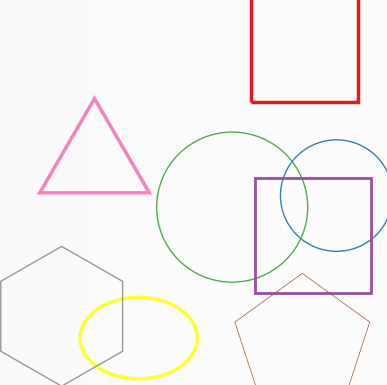[{"shape": "square", "thickness": 2.5, "radius": 0.69, "center": [0.785, 0.874]}, {"shape": "circle", "thickness": 1, "radius": 0.72, "center": [0.869, 0.492]}, {"shape": "circle", "thickness": 1, "radius": 0.97, "center": [0.599, 0.462]}, {"shape": "square", "thickness": 2, "radius": 0.75, "center": [0.807, 0.388]}, {"shape": "oval", "thickness": 2.5, "radius": 0.76, "center": [0.358, 0.122]}, {"shape": "pentagon", "thickness": 0.5, "radius": 0.91, "center": [0.78, 0.107]}, {"shape": "triangle", "thickness": 2.5, "radius": 0.82, "center": [0.244, 0.581]}, {"shape": "hexagon", "thickness": 1, "radius": 0.91, "center": [0.159, 0.178]}]